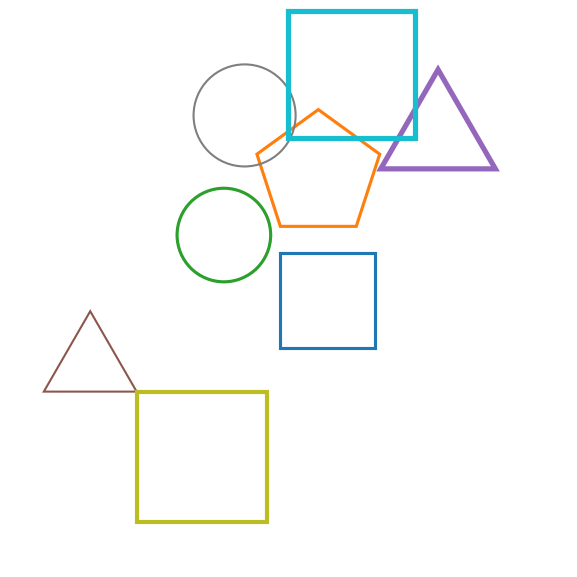[{"shape": "square", "thickness": 1.5, "radius": 0.41, "center": [0.567, 0.479]}, {"shape": "pentagon", "thickness": 1.5, "radius": 0.56, "center": [0.551, 0.698]}, {"shape": "circle", "thickness": 1.5, "radius": 0.41, "center": [0.388, 0.592]}, {"shape": "triangle", "thickness": 2.5, "radius": 0.57, "center": [0.759, 0.764]}, {"shape": "triangle", "thickness": 1, "radius": 0.46, "center": [0.156, 0.367]}, {"shape": "circle", "thickness": 1, "radius": 0.44, "center": [0.424, 0.799]}, {"shape": "square", "thickness": 2, "radius": 0.56, "center": [0.35, 0.207]}, {"shape": "square", "thickness": 2.5, "radius": 0.55, "center": [0.609, 0.87]}]